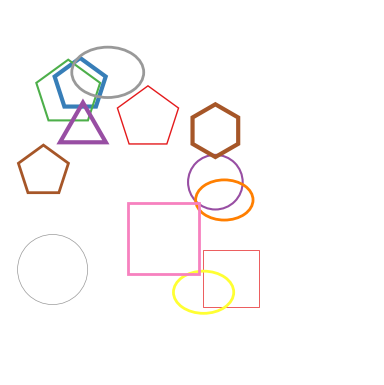[{"shape": "pentagon", "thickness": 1, "radius": 0.42, "center": [0.384, 0.694]}, {"shape": "square", "thickness": 0.5, "radius": 0.36, "center": [0.6, 0.277]}, {"shape": "pentagon", "thickness": 3, "radius": 0.35, "center": [0.208, 0.78]}, {"shape": "pentagon", "thickness": 1.5, "radius": 0.44, "center": [0.177, 0.758]}, {"shape": "circle", "thickness": 1.5, "radius": 0.35, "center": [0.559, 0.527]}, {"shape": "triangle", "thickness": 3, "radius": 0.34, "center": [0.215, 0.665]}, {"shape": "oval", "thickness": 2, "radius": 0.37, "center": [0.583, 0.481]}, {"shape": "oval", "thickness": 2, "radius": 0.39, "center": [0.529, 0.241]}, {"shape": "pentagon", "thickness": 2, "radius": 0.34, "center": [0.113, 0.555]}, {"shape": "hexagon", "thickness": 3, "radius": 0.34, "center": [0.559, 0.661]}, {"shape": "square", "thickness": 2, "radius": 0.46, "center": [0.425, 0.38]}, {"shape": "circle", "thickness": 0.5, "radius": 0.46, "center": [0.137, 0.3]}, {"shape": "oval", "thickness": 2, "radius": 0.47, "center": [0.28, 0.812]}]